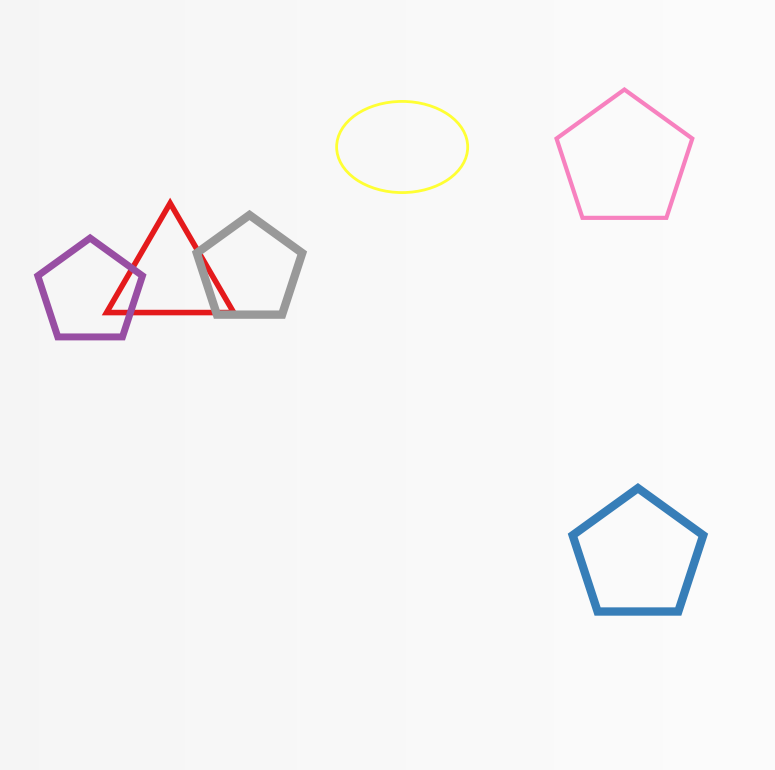[{"shape": "triangle", "thickness": 2, "radius": 0.47, "center": [0.22, 0.641]}, {"shape": "pentagon", "thickness": 3, "radius": 0.44, "center": [0.823, 0.277]}, {"shape": "pentagon", "thickness": 2.5, "radius": 0.35, "center": [0.116, 0.62]}, {"shape": "oval", "thickness": 1, "radius": 0.42, "center": [0.519, 0.809]}, {"shape": "pentagon", "thickness": 1.5, "radius": 0.46, "center": [0.806, 0.792]}, {"shape": "pentagon", "thickness": 3, "radius": 0.36, "center": [0.322, 0.649]}]